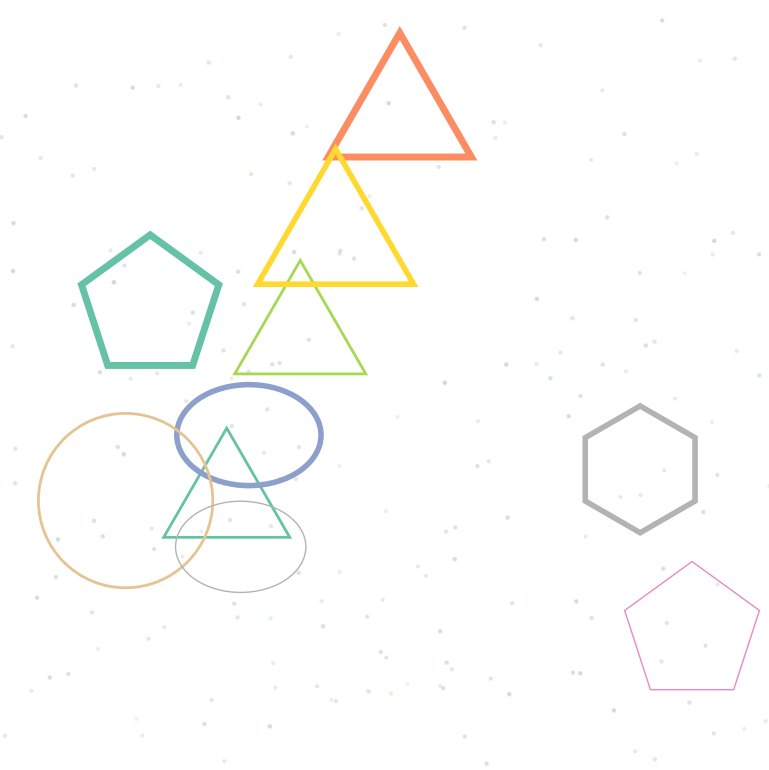[{"shape": "triangle", "thickness": 1, "radius": 0.47, "center": [0.294, 0.349]}, {"shape": "pentagon", "thickness": 2.5, "radius": 0.47, "center": [0.195, 0.601]}, {"shape": "triangle", "thickness": 2.5, "radius": 0.54, "center": [0.519, 0.85]}, {"shape": "oval", "thickness": 2, "radius": 0.47, "center": [0.323, 0.435]}, {"shape": "pentagon", "thickness": 0.5, "radius": 0.46, "center": [0.899, 0.179]}, {"shape": "triangle", "thickness": 1, "radius": 0.49, "center": [0.39, 0.564]}, {"shape": "triangle", "thickness": 2, "radius": 0.59, "center": [0.436, 0.689]}, {"shape": "circle", "thickness": 1, "radius": 0.57, "center": [0.163, 0.35]}, {"shape": "hexagon", "thickness": 2, "radius": 0.41, "center": [0.831, 0.39]}, {"shape": "oval", "thickness": 0.5, "radius": 0.42, "center": [0.313, 0.29]}]